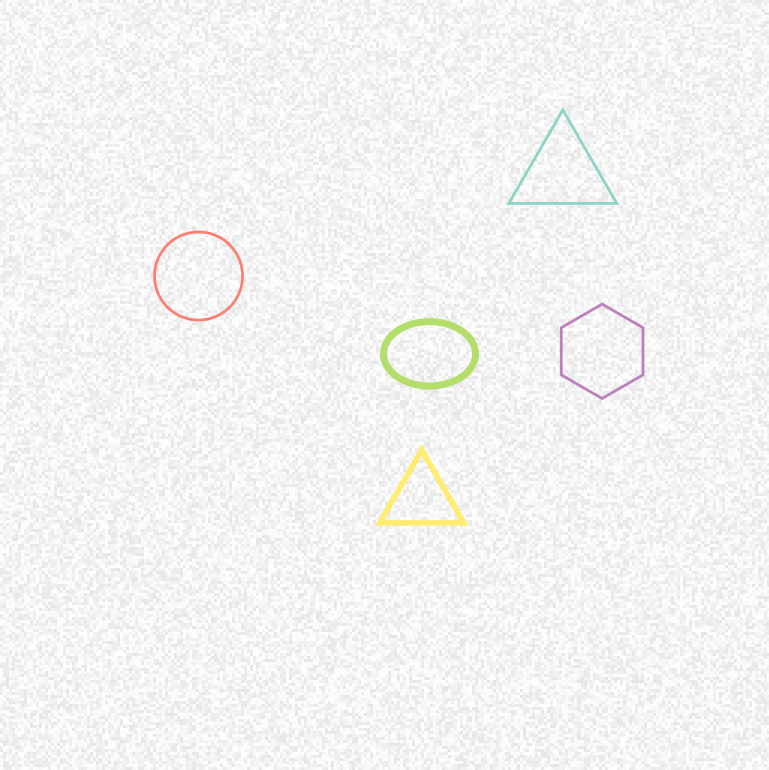[{"shape": "triangle", "thickness": 1, "radius": 0.4, "center": [0.731, 0.776]}, {"shape": "circle", "thickness": 1, "radius": 0.29, "center": [0.258, 0.642]}, {"shape": "oval", "thickness": 2.5, "radius": 0.3, "center": [0.558, 0.54]}, {"shape": "hexagon", "thickness": 1, "radius": 0.31, "center": [0.782, 0.544]}, {"shape": "triangle", "thickness": 2, "radius": 0.32, "center": [0.548, 0.353]}]